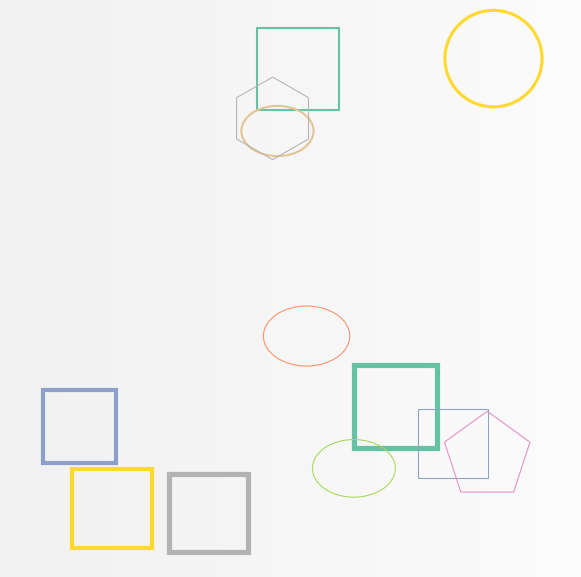[{"shape": "square", "thickness": 2.5, "radius": 0.36, "center": [0.681, 0.295]}, {"shape": "square", "thickness": 1, "radius": 0.35, "center": [0.513, 0.879]}, {"shape": "oval", "thickness": 0.5, "radius": 0.37, "center": [0.527, 0.417]}, {"shape": "square", "thickness": 2, "radius": 0.32, "center": [0.136, 0.26]}, {"shape": "square", "thickness": 0.5, "radius": 0.3, "center": [0.78, 0.231]}, {"shape": "pentagon", "thickness": 0.5, "radius": 0.39, "center": [0.838, 0.21]}, {"shape": "oval", "thickness": 0.5, "radius": 0.36, "center": [0.609, 0.188]}, {"shape": "square", "thickness": 2, "radius": 0.34, "center": [0.193, 0.119]}, {"shape": "circle", "thickness": 1.5, "radius": 0.42, "center": [0.849, 0.898]}, {"shape": "oval", "thickness": 1, "radius": 0.31, "center": [0.477, 0.772]}, {"shape": "square", "thickness": 2.5, "radius": 0.34, "center": [0.359, 0.111]}, {"shape": "hexagon", "thickness": 0.5, "radius": 0.36, "center": [0.469, 0.794]}]